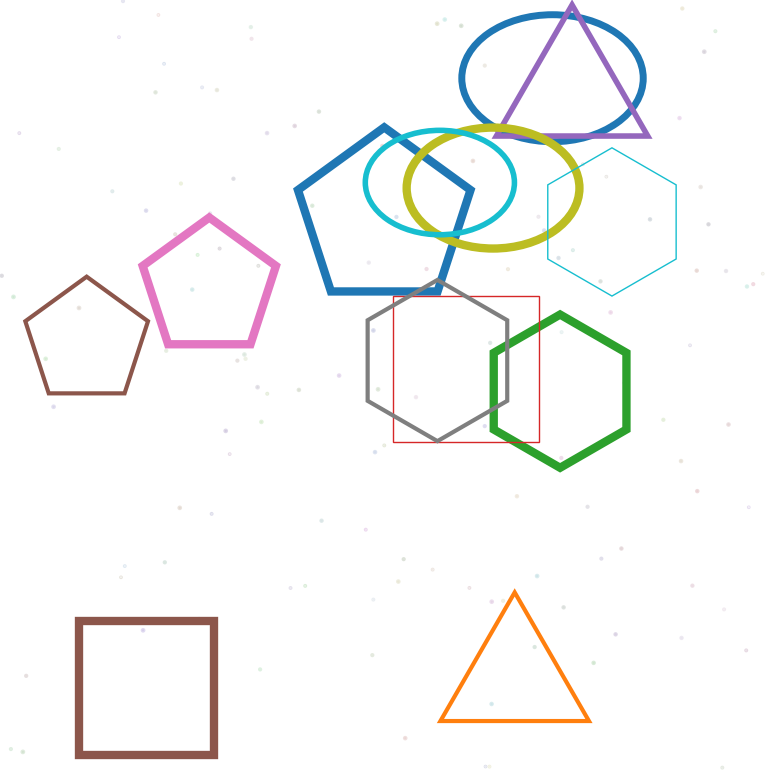[{"shape": "pentagon", "thickness": 3, "radius": 0.59, "center": [0.499, 0.717]}, {"shape": "oval", "thickness": 2.5, "radius": 0.59, "center": [0.718, 0.898]}, {"shape": "triangle", "thickness": 1.5, "radius": 0.56, "center": [0.668, 0.119]}, {"shape": "hexagon", "thickness": 3, "radius": 0.5, "center": [0.727, 0.492]}, {"shape": "square", "thickness": 0.5, "radius": 0.47, "center": [0.605, 0.521]}, {"shape": "triangle", "thickness": 2, "radius": 0.57, "center": [0.743, 0.88]}, {"shape": "square", "thickness": 3, "radius": 0.44, "center": [0.19, 0.106]}, {"shape": "pentagon", "thickness": 1.5, "radius": 0.42, "center": [0.113, 0.557]}, {"shape": "pentagon", "thickness": 3, "radius": 0.45, "center": [0.272, 0.627]}, {"shape": "hexagon", "thickness": 1.5, "radius": 0.52, "center": [0.568, 0.532]}, {"shape": "oval", "thickness": 3, "radius": 0.56, "center": [0.64, 0.756]}, {"shape": "hexagon", "thickness": 0.5, "radius": 0.48, "center": [0.795, 0.712]}, {"shape": "oval", "thickness": 2, "radius": 0.48, "center": [0.571, 0.763]}]